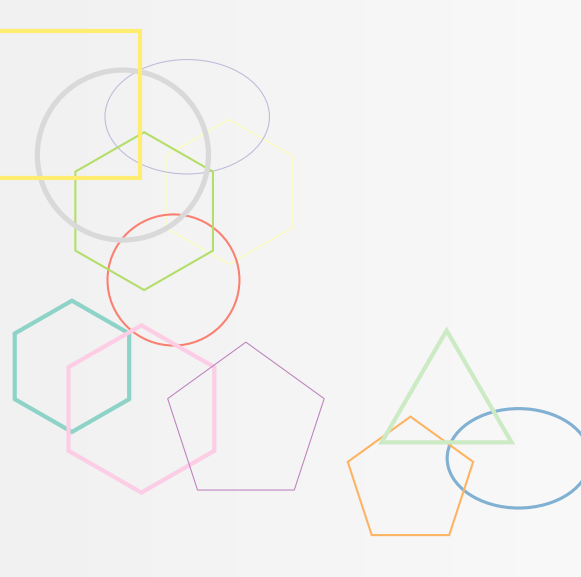[{"shape": "hexagon", "thickness": 2, "radius": 0.57, "center": [0.124, 0.365]}, {"shape": "hexagon", "thickness": 0.5, "radius": 0.63, "center": [0.394, 0.667]}, {"shape": "oval", "thickness": 0.5, "radius": 0.71, "center": [0.322, 0.797]}, {"shape": "circle", "thickness": 1, "radius": 0.57, "center": [0.298, 0.514]}, {"shape": "oval", "thickness": 1.5, "radius": 0.61, "center": [0.892, 0.206]}, {"shape": "pentagon", "thickness": 1, "radius": 0.57, "center": [0.706, 0.164]}, {"shape": "hexagon", "thickness": 1, "radius": 0.68, "center": [0.248, 0.634]}, {"shape": "hexagon", "thickness": 2, "radius": 0.72, "center": [0.243, 0.291]}, {"shape": "circle", "thickness": 2.5, "radius": 0.74, "center": [0.211, 0.731]}, {"shape": "pentagon", "thickness": 0.5, "radius": 0.71, "center": [0.423, 0.265]}, {"shape": "triangle", "thickness": 2, "radius": 0.65, "center": [0.768, 0.298]}, {"shape": "square", "thickness": 2, "radius": 0.64, "center": [0.113, 0.818]}]